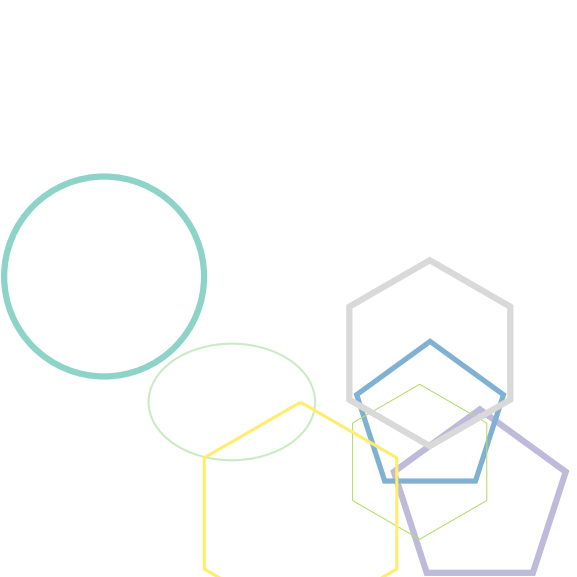[{"shape": "circle", "thickness": 3, "radius": 0.87, "center": [0.18, 0.52]}, {"shape": "pentagon", "thickness": 3, "radius": 0.78, "center": [0.831, 0.134]}, {"shape": "pentagon", "thickness": 2.5, "radius": 0.67, "center": [0.745, 0.274]}, {"shape": "hexagon", "thickness": 0.5, "radius": 0.67, "center": [0.727, 0.2]}, {"shape": "hexagon", "thickness": 3, "radius": 0.8, "center": [0.744, 0.388]}, {"shape": "oval", "thickness": 1, "radius": 0.72, "center": [0.401, 0.303]}, {"shape": "hexagon", "thickness": 1.5, "radius": 0.96, "center": [0.52, 0.11]}]